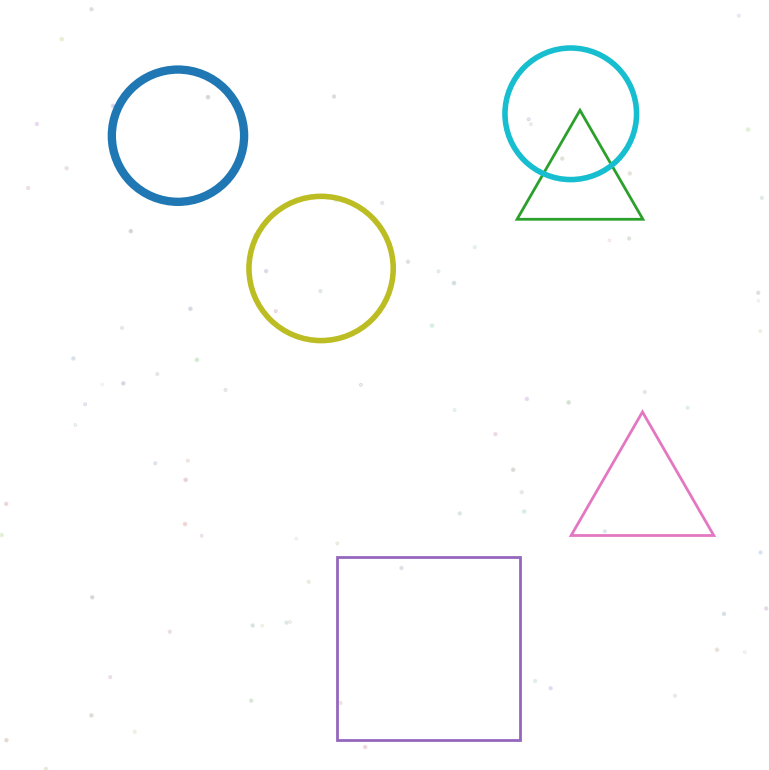[{"shape": "circle", "thickness": 3, "radius": 0.43, "center": [0.231, 0.824]}, {"shape": "triangle", "thickness": 1, "radius": 0.47, "center": [0.753, 0.762]}, {"shape": "square", "thickness": 1, "radius": 0.59, "center": [0.556, 0.158]}, {"shape": "triangle", "thickness": 1, "radius": 0.53, "center": [0.834, 0.358]}, {"shape": "circle", "thickness": 2, "radius": 0.47, "center": [0.417, 0.651]}, {"shape": "circle", "thickness": 2, "radius": 0.43, "center": [0.741, 0.852]}]